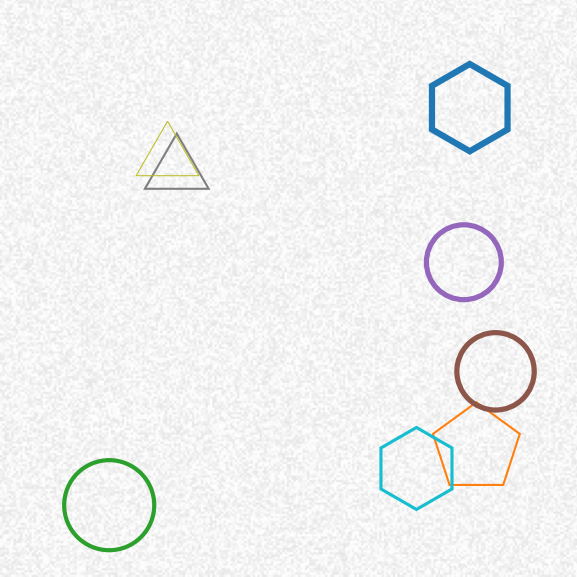[{"shape": "hexagon", "thickness": 3, "radius": 0.38, "center": [0.813, 0.813]}, {"shape": "pentagon", "thickness": 1, "radius": 0.4, "center": [0.825, 0.223]}, {"shape": "circle", "thickness": 2, "radius": 0.39, "center": [0.189, 0.124]}, {"shape": "circle", "thickness": 2.5, "radius": 0.32, "center": [0.803, 0.545]}, {"shape": "circle", "thickness": 2.5, "radius": 0.34, "center": [0.858, 0.356]}, {"shape": "triangle", "thickness": 1, "radius": 0.32, "center": [0.306, 0.704]}, {"shape": "triangle", "thickness": 0.5, "radius": 0.31, "center": [0.29, 0.726]}, {"shape": "hexagon", "thickness": 1.5, "radius": 0.36, "center": [0.721, 0.188]}]